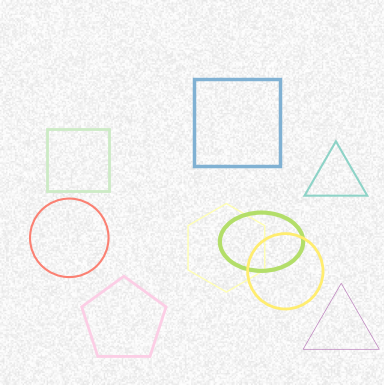[{"shape": "triangle", "thickness": 1.5, "radius": 0.47, "center": [0.872, 0.539]}, {"shape": "hexagon", "thickness": 1, "radius": 0.57, "center": [0.588, 0.356]}, {"shape": "circle", "thickness": 1.5, "radius": 0.51, "center": [0.18, 0.382]}, {"shape": "square", "thickness": 2.5, "radius": 0.56, "center": [0.615, 0.682]}, {"shape": "oval", "thickness": 3, "radius": 0.54, "center": [0.679, 0.372]}, {"shape": "pentagon", "thickness": 2, "radius": 0.58, "center": [0.322, 0.167]}, {"shape": "triangle", "thickness": 0.5, "radius": 0.57, "center": [0.886, 0.15]}, {"shape": "square", "thickness": 2, "radius": 0.41, "center": [0.202, 0.585]}, {"shape": "circle", "thickness": 2, "radius": 0.49, "center": [0.741, 0.295]}]